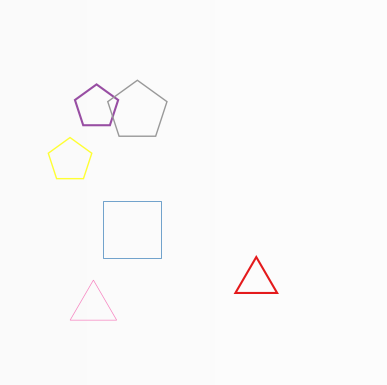[{"shape": "triangle", "thickness": 1.5, "radius": 0.31, "center": [0.661, 0.27]}, {"shape": "square", "thickness": 0.5, "radius": 0.37, "center": [0.341, 0.404]}, {"shape": "pentagon", "thickness": 1.5, "radius": 0.29, "center": [0.249, 0.722]}, {"shape": "pentagon", "thickness": 1, "radius": 0.3, "center": [0.181, 0.584]}, {"shape": "triangle", "thickness": 0.5, "radius": 0.35, "center": [0.241, 0.203]}, {"shape": "pentagon", "thickness": 1, "radius": 0.4, "center": [0.354, 0.711]}]